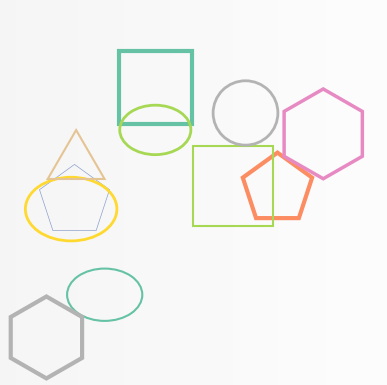[{"shape": "square", "thickness": 3, "radius": 0.47, "center": [0.401, 0.773]}, {"shape": "oval", "thickness": 1.5, "radius": 0.49, "center": [0.27, 0.234]}, {"shape": "pentagon", "thickness": 3, "radius": 0.47, "center": [0.716, 0.51]}, {"shape": "pentagon", "thickness": 0.5, "radius": 0.47, "center": [0.192, 0.478]}, {"shape": "hexagon", "thickness": 2.5, "radius": 0.58, "center": [0.834, 0.652]}, {"shape": "square", "thickness": 1.5, "radius": 0.52, "center": [0.602, 0.517]}, {"shape": "oval", "thickness": 2, "radius": 0.46, "center": [0.401, 0.663]}, {"shape": "oval", "thickness": 2, "radius": 0.59, "center": [0.184, 0.457]}, {"shape": "triangle", "thickness": 1.5, "radius": 0.42, "center": [0.196, 0.577]}, {"shape": "circle", "thickness": 2, "radius": 0.42, "center": [0.634, 0.707]}, {"shape": "hexagon", "thickness": 3, "radius": 0.53, "center": [0.12, 0.123]}]